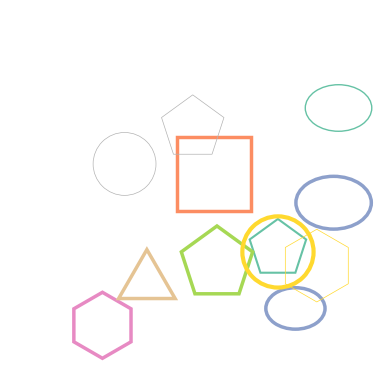[{"shape": "pentagon", "thickness": 1.5, "radius": 0.39, "center": [0.722, 0.354]}, {"shape": "oval", "thickness": 1, "radius": 0.43, "center": [0.879, 0.72]}, {"shape": "square", "thickness": 2.5, "radius": 0.48, "center": [0.556, 0.549]}, {"shape": "oval", "thickness": 2.5, "radius": 0.49, "center": [0.867, 0.473]}, {"shape": "oval", "thickness": 2.5, "radius": 0.38, "center": [0.767, 0.199]}, {"shape": "hexagon", "thickness": 2.5, "radius": 0.43, "center": [0.266, 0.155]}, {"shape": "pentagon", "thickness": 2.5, "radius": 0.49, "center": [0.564, 0.316]}, {"shape": "hexagon", "thickness": 0.5, "radius": 0.47, "center": [0.823, 0.31]}, {"shape": "circle", "thickness": 3, "radius": 0.46, "center": [0.722, 0.346]}, {"shape": "triangle", "thickness": 2.5, "radius": 0.42, "center": [0.382, 0.267]}, {"shape": "pentagon", "thickness": 0.5, "radius": 0.43, "center": [0.501, 0.668]}, {"shape": "circle", "thickness": 0.5, "radius": 0.41, "center": [0.324, 0.574]}]